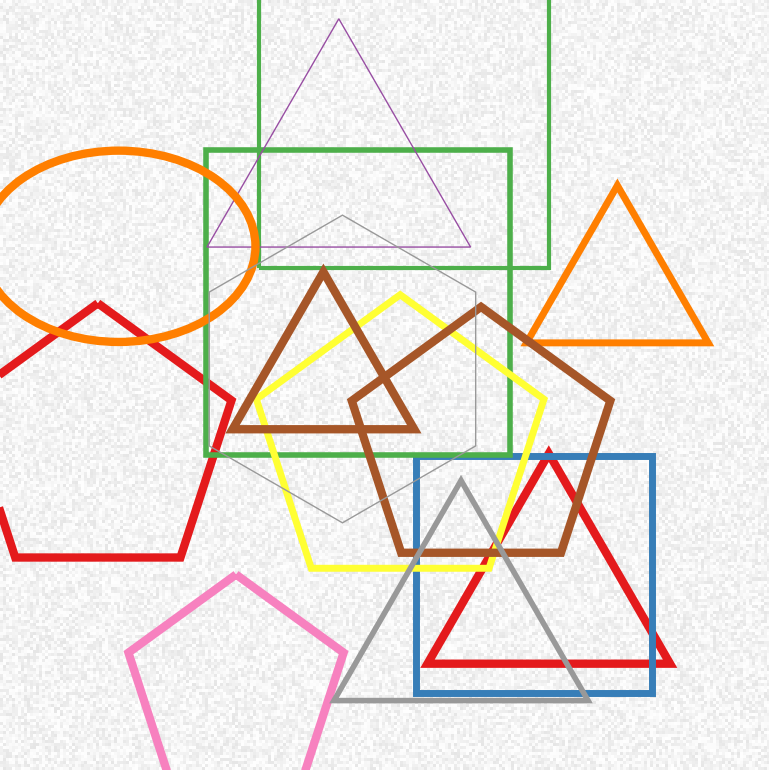[{"shape": "pentagon", "thickness": 3, "radius": 0.91, "center": [0.127, 0.424]}, {"shape": "triangle", "thickness": 3, "radius": 0.91, "center": [0.713, 0.229]}, {"shape": "square", "thickness": 2.5, "radius": 0.77, "center": [0.694, 0.254]}, {"shape": "square", "thickness": 2, "radius": 0.99, "center": [0.465, 0.607]}, {"shape": "square", "thickness": 1.5, "radius": 0.94, "center": [0.524, 0.84]}, {"shape": "triangle", "thickness": 0.5, "radius": 0.99, "center": [0.44, 0.778]}, {"shape": "triangle", "thickness": 2.5, "radius": 0.68, "center": [0.802, 0.623]}, {"shape": "oval", "thickness": 3, "radius": 0.89, "center": [0.154, 0.68]}, {"shape": "pentagon", "thickness": 2.5, "radius": 0.98, "center": [0.52, 0.421]}, {"shape": "triangle", "thickness": 3, "radius": 0.68, "center": [0.42, 0.511]}, {"shape": "pentagon", "thickness": 3, "radius": 0.88, "center": [0.625, 0.425]}, {"shape": "pentagon", "thickness": 3, "radius": 0.73, "center": [0.307, 0.107]}, {"shape": "hexagon", "thickness": 0.5, "radius": 1.0, "center": [0.445, 0.521]}, {"shape": "triangle", "thickness": 2, "radius": 0.95, "center": [0.599, 0.185]}]